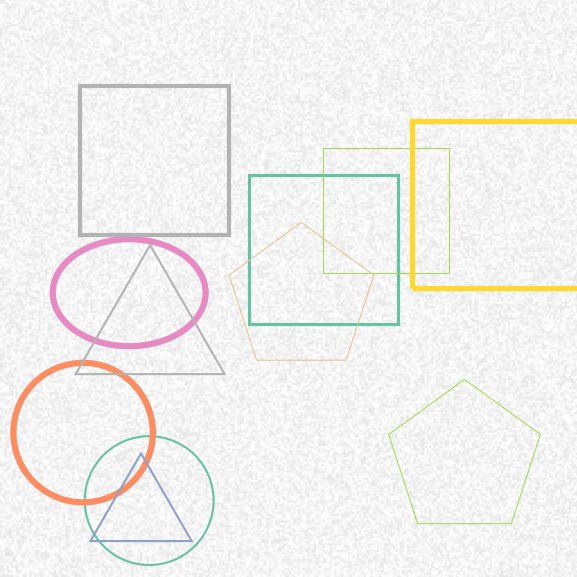[{"shape": "circle", "thickness": 1, "radius": 0.56, "center": [0.258, 0.132]}, {"shape": "square", "thickness": 1.5, "radius": 0.65, "center": [0.56, 0.568]}, {"shape": "circle", "thickness": 3, "radius": 0.6, "center": [0.144, 0.25]}, {"shape": "triangle", "thickness": 1, "radius": 0.51, "center": [0.244, 0.113]}, {"shape": "oval", "thickness": 3, "radius": 0.66, "center": [0.224, 0.492]}, {"shape": "pentagon", "thickness": 0.5, "radius": 0.69, "center": [0.804, 0.204]}, {"shape": "square", "thickness": 0.5, "radius": 0.54, "center": [0.668, 0.635]}, {"shape": "square", "thickness": 2.5, "radius": 0.72, "center": [0.857, 0.645]}, {"shape": "pentagon", "thickness": 0.5, "radius": 0.66, "center": [0.522, 0.482]}, {"shape": "square", "thickness": 2, "radius": 0.65, "center": [0.268, 0.722]}, {"shape": "triangle", "thickness": 1, "radius": 0.74, "center": [0.26, 0.426]}]